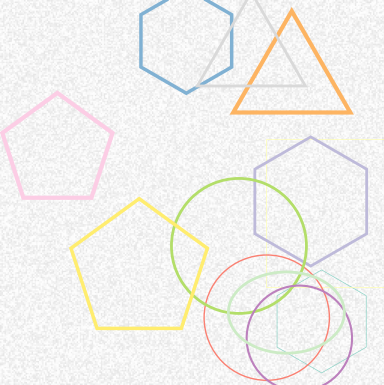[{"shape": "hexagon", "thickness": 0.5, "radius": 0.67, "center": [0.835, 0.165]}, {"shape": "square", "thickness": 0.5, "radius": 0.96, "center": [0.884, 0.447]}, {"shape": "hexagon", "thickness": 2, "radius": 0.84, "center": [0.807, 0.477]}, {"shape": "circle", "thickness": 1, "radius": 0.81, "center": [0.693, 0.175]}, {"shape": "hexagon", "thickness": 2.5, "radius": 0.68, "center": [0.484, 0.894]}, {"shape": "triangle", "thickness": 3, "radius": 0.88, "center": [0.758, 0.796]}, {"shape": "circle", "thickness": 2, "radius": 0.88, "center": [0.621, 0.361]}, {"shape": "pentagon", "thickness": 3, "radius": 0.75, "center": [0.149, 0.608]}, {"shape": "triangle", "thickness": 2, "radius": 0.81, "center": [0.653, 0.858]}, {"shape": "circle", "thickness": 1.5, "radius": 0.68, "center": [0.778, 0.121]}, {"shape": "oval", "thickness": 2, "radius": 0.75, "center": [0.744, 0.188]}, {"shape": "pentagon", "thickness": 2.5, "radius": 0.93, "center": [0.362, 0.298]}]